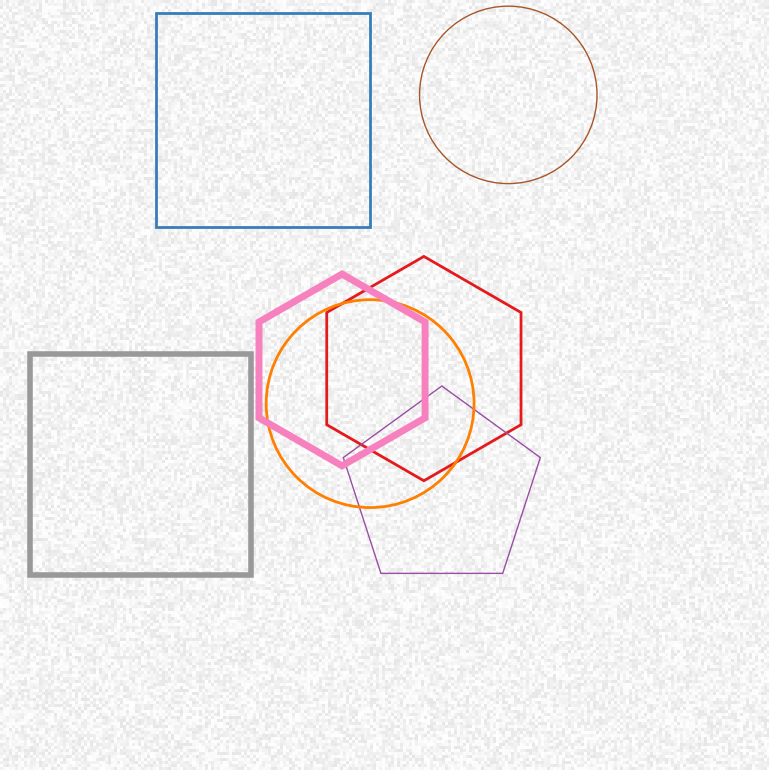[{"shape": "hexagon", "thickness": 1, "radius": 0.73, "center": [0.55, 0.521]}, {"shape": "square", "thickness": 1, "radius": 0.7, "center": [0.341, 0.844]}, {"shape": "pentagon", "thickness": 0.5, "radius": 0.67, "center": [0.574, 0.364]}, {"shape": "circle", "thickness": 1, "radius": 0.67, "center": [0.481, 0.476]}, {"shape": "circle", "thickness": 0.5, "radius": 0.58, "center": [0.66, 0.877]}, {"shape": "hexagon", "thickness": 2.5, "radius": 0.62, "center": [0.444, 0.52]}, {"shape": "square", "thickness": 2, "radius": 0.72, "center": [0.182, 0.397]}]